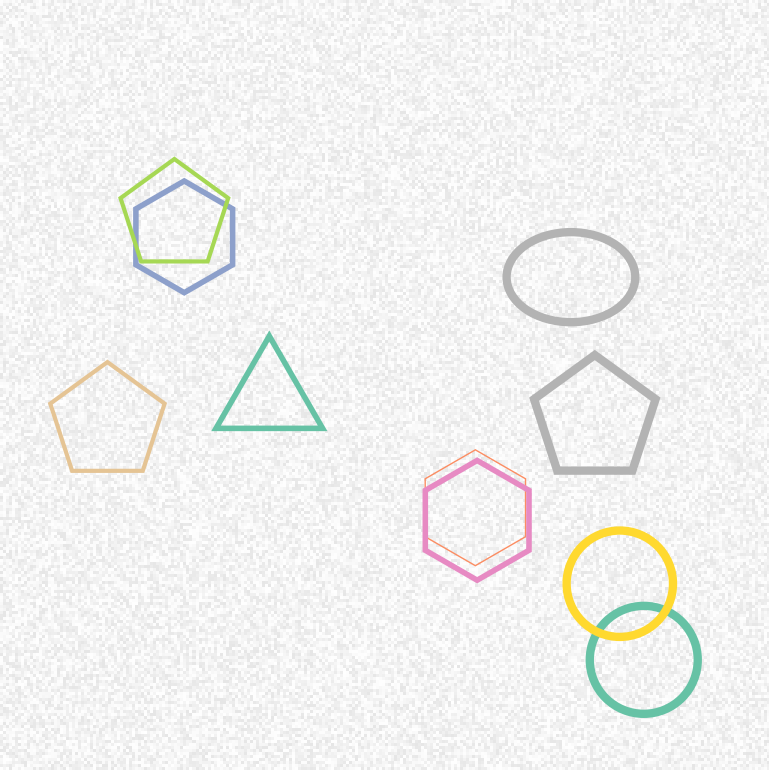[{"shape": "triangle", "thickness": 2, "radius": 0.4, "center": [0.35, 0.484]}, {"shape": "circle", "thickness": 3, "radius": 0.35, "center": [0.836, 0.143]}, {"shape": "hexagon", "thickness": 0.5, "radius": 0.38, "center": [0.617, 0.341]}, {"shape": "hexagon", "thickness": 2, "radius": 0.36, "center": [0.239, 0.692]}, {"shape": "hexagon", "thickness": 2, "radius": 0.39, "center": [0.62, 0.324]}, {"shape": "pentagon", "thickness": 1.5, "radius": 0.37, "center": [0.226, 0.72]}, {"shape": "circle", "thickness": 3, "radius": 0.35, "center": [0.805, 0.242]}, {"shape": "pentagon", "thickness": 1.5, "radius": 0.39, "center": [0.14, 0.452]}, {"shape": "oval", "thickness": 3, "radius": 0.42, "center": [0.741, 0.64]}, {"shape": "pentagon", "thickness": 3, "radius": 0.41, "center": [0.772, 0.456]}]